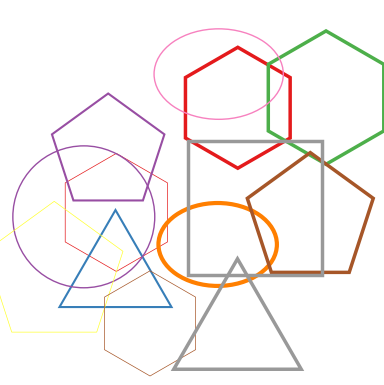[{"shape": "hexagon", "thickness": 0.5, "radius": 0.77, "center": [0.302, 0.448]}, {"shape": "hexagon", "thickness": 2.5, "radius": 0.79, "center": [0.618, 0.72]}, {"shape": "triangle", "thickness": 1.5, "radius": 0.84, "center": [0.3, 0.286]}, {"shape": "hexagon", "thickness": 2.5, "radius": 0.87, "center": [0.847, 0.746]}, {"shape": "circle", "thickness": 1, "radius": 0.92, "center": [0.218, 0.437]}, {"shape": "pentagon", "thickness": 1.5, "radius": 0.77, "center": [0.281, 0.604]}, {"shape": "oval", "thickness": 3, "radius": 0.77, "center": [0.565, 0.365]}, {"shape": "pentagon", "thickness": 0.5, "radius": 0.94, "center": [0.141, 0.289]}, {"shape": "hexagon", "thickness": 0.5, "radius": 0.68, "center": [0.39, 0.16]}, {"shape": "pentagon", "thickness": 2.5, "radius": 0.86, "center": [0.806, 0.432]}, {"shape": "oval", "thickness": 1, "radius": 0.84, "center": [0.568, 0.808]}, {"shape": "square", "thickness": 2.5, "radius": 0.87, "center": [0.662, 0.46]}, {"shape": "triangle", "thickness": 2.5, "radius": 0.96, "center": [0.617, 0.137]}]